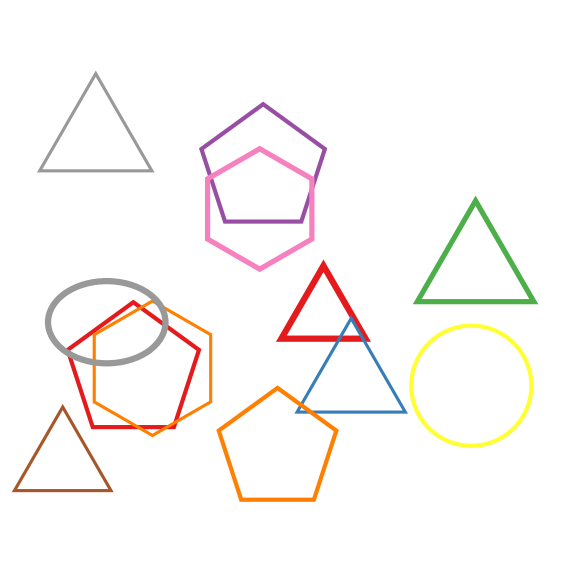[{"shape": "pentagon", "thickness": 2, "radius": 0.6, "center": [0.231, 0.356]}, {"shape": "triangle", "thickness": 3, "radius": 0.42, "center": [0.56, 0.455]}, {"shape": "triangle", "thickness": 1.5, "radius": 0.54, "center": [0.608, 0.34]}, {"shape": "triangle", "thickness": 2.5, "radius": 0.58, "center": [0.823, 0.535]}, {"shape": "pentagon", "thickness": 2, "radius": 0.56, "center": [0.456, 0.706]}, {"shape": "pentagon", "thickness": 2, "radius": 0.54, "center": [0.481, 0.22]}, {"shape": "hexagon", "thickness": 1.5, "radius": 0.58, "center": [0.264, 0.361]}, {"shape": "circle", "thickness": 2, "radius": 0.52, "center": [0.816, 0.331]}, {"shape": "triangle", "thickness": 1.5, "radius": 0.48, "center": [0.109, 0.198]}, {"shape": "hexagon", "thickness": 2.5, "radius": 0.52, "center": [0.45, 0.637]}, {"shape": "oval", "thickness": 3, "radius": 0.51, "center": [0.185, 0.441]}, {"shape": "triangle", "thickness": 1.5, "radius": 0.56, "center": [0.166, 0.759]}]